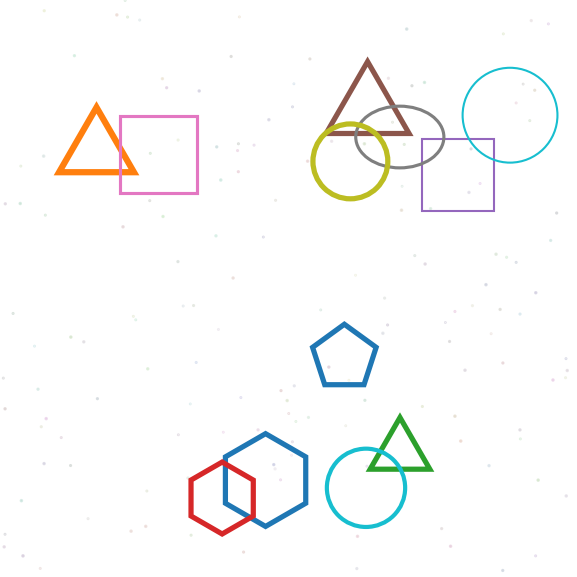[{"shape": "hexagon", "thickness": 2.5, "radius": 0.4, "center": [0.46, 0.168]}, {"shape": "pentagon", "thickness": 2.5, "radius": 0.29, "center": [0.596, 0.38]}, {"shape": "triangle", "thickness": 3, "radius": 0.37, "center": [0.167, 0.738]}, {"shape": "triangle", "thickness": 2.5, "radius": 0.3, "center": [0.693, 0.217]}, {"shape": "hexagon", "thickness": 2.5, "radius": 0.31, "center": [0.385, 0.137]}, {"shape": "square", "thickness": 1, "radius": 0.31, "center": [0.793, 0.696]}, {"shape": "triangle", "thickness": 2.5, "radius": 0.41, "center": [0.637, 0.809]}, {"shape": "square", "thickness": 1.5, "radius": 0.33, "center": [0.274, 0.732]}, {"shape": "oval", "thickness": 1.5, "radius": 0.38, "center": [0.692, 0.762]}, {"shape": "circle", "thickness": 2.5, "radius": 0.32, "center": [0.607, 0.72]}, {"shape": "circle", "thickness": 1, "radius": 0.41, "center": [0.883, 0.8]}, {"shape": "circle", "thickness": 2, "radius": 0.34, "center": [0.634, 0.154]}]